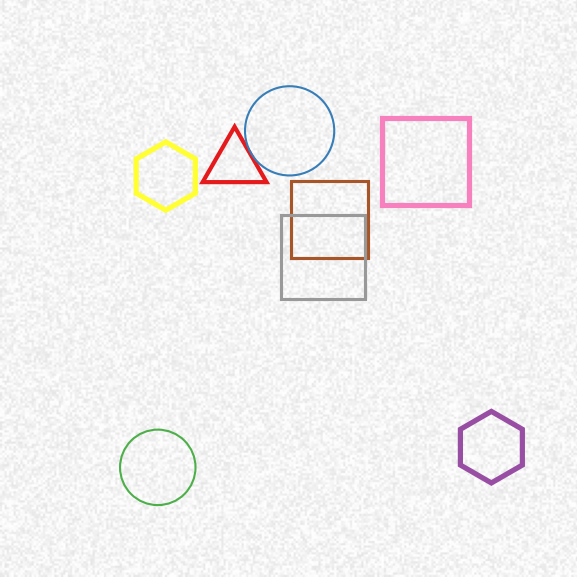[{"shape": "triangle", "thickness": 2, "radius": 0.32, "center": [0.406, 0.716]}, {"shape": "circle", "thickness": 1, "radius": 0.39, "center": [0.502, 0.773]}, {"shape": "circle", "thickness": 1, "radius": 0.33, "center": [0.273, 0.19]}, {"shape": "hexagon", "thickness": 2.5, "radius": 0.31, "center": [0.851, 0.225]}, {"shape": "hexagon", "thickness": 2.5, "radius": 0.3, "center": [0.287, 0.694]}, {"shape": "square", "thickness": 1.5, "radius": 0.33, "center": [0.571, 0.619]}, {"shape": "square", "thickness": 2.5, "radius": 0.38, "center": [0.737, 0.72]}, {"shape": "square", "thickness": 1.5, "radius": 0.36, "center": [0.56, 0.554]}]